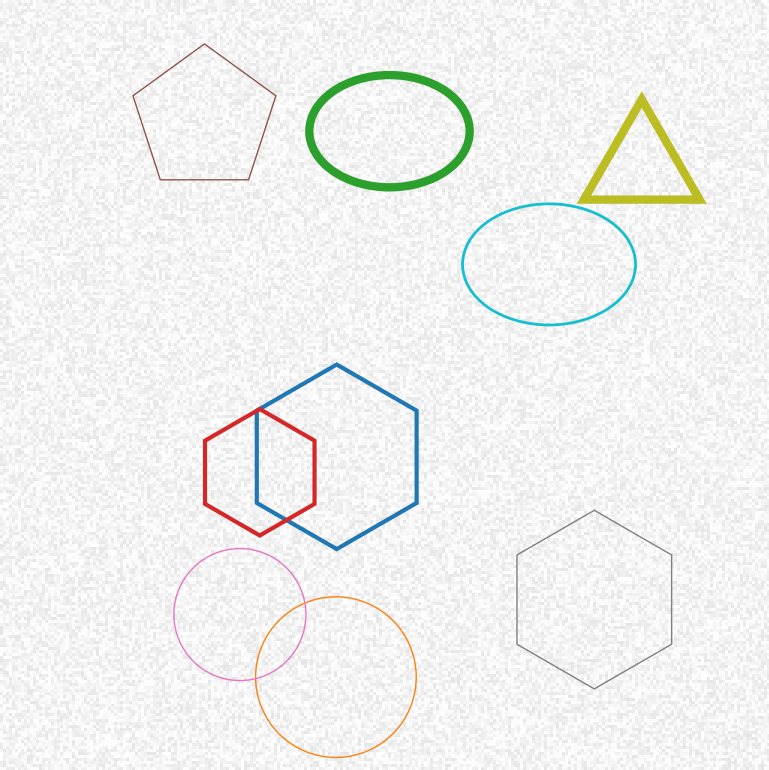[{"shape": "hexagon", "thickness": 1.5, "radius": 0.6, "center": [0.437, 0.407]}, {"shape": "circle", "thickness": 0.5, "radius": 0.52, "center": [0.436, 0.121]}, {"shape": "oval", "thickness": 3, "radius": 0.52, "center": [0.506, 0.83]}, {"shape": "hexagon", "thickness": 1.5, "radius": 0.41, "center": [0.337, 0.387]}, {"shape": "pentagon", "thickness": 0.5, "radius": 0.49, "center": [0.265, 0.845]}, {"shape": "circle", "thickness": 0.5, "radius": 0.43, "center": [0.312, 0.202]}, {"shape": "hexagon", "thickness": 0.5, "radius": 0.58, "center": [0.772, 0.221]}, {"shape": "triangle", "thickness": 3, "radius": 0.43, "center": [0.833, 0.784]}, {"shape": "oval", "thickness": 1, "radius": 0.56, "center": [0.713, 0.657]}]